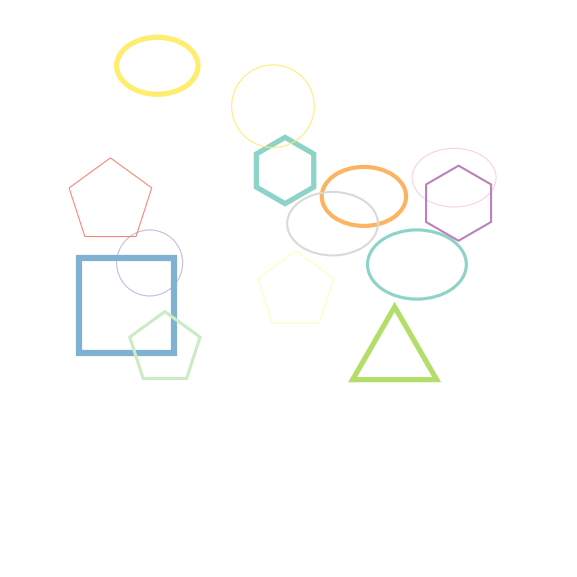[{"shape": "hexagon", "thickness": 2.5, "radius": 0.29, "center": [0.494, 0.704]}, {"shape": "oval", "thickness": 1.5, "radius": 0.43, "center": [0.722, 0.541]}, {"shape": "pentagon", "thickness": 0.5, "radius": 0.35, "center": [0.512, 0.495]}, {"shape": "circle", "thickness": 0.5, "radius": 0.29, "center": [0.259, 0.544]}, {"shape": "pentagon", "thickness": 0.5, "radius": 0.38, "center": [0.191, 0.65]}, {"shape": "square", "thickness": 3, "radius": 0.41, "center": [0.219, 0.47]}, {"shape": "oval", "thickness": 2, "radius": 0.36, "center": [0.63, 0.659]}, {"shape": "triangle", "thickness": 2.5, "radius": 0.42, "center": [0.683, 0.384]}, {"shape": "oval", "thickness": 0.5, "radius": 0.36, "center": [0.786, 0.691]}, {"shape": "oval", "thickness": 1, "radius": 0.39, "center": [0.576, 0.612]}, {"shape": "hexagon", "thickness": 1, "radius": 0.32, "center": [0.794, 0.647]}, {"shape": "pentagon", "thickness": 1.5, "radius": 0.32, "center": [0.286, 0.396]}, {"shape": "oval", "thickness": 2.5, "radius": 0.35, "center": [0.272, 0.885]}, {"shape": "circle", "thickness": 0.5, "radius": 0.36, "center": [0.473, 0.815]}]